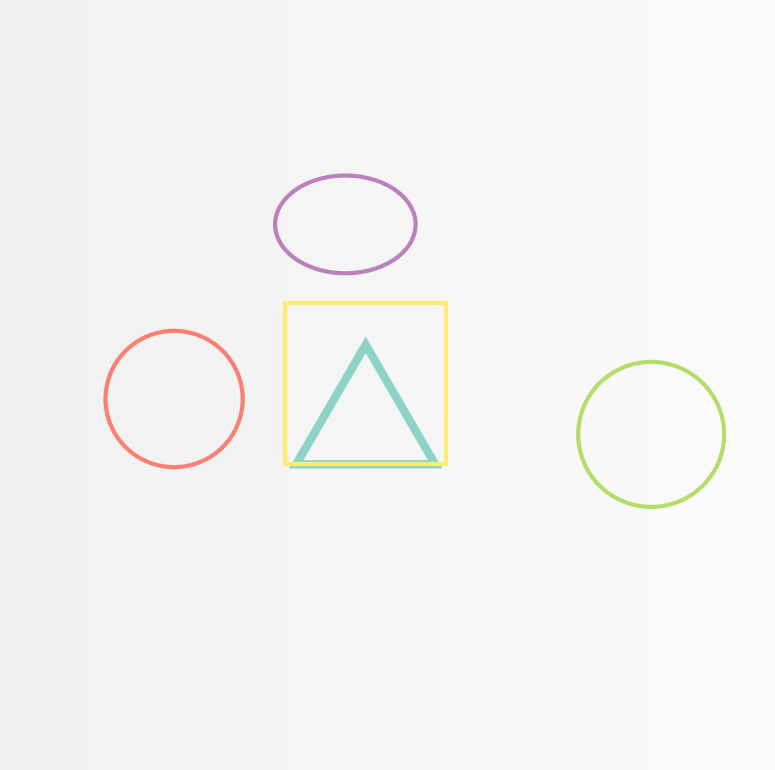[{"shape": "triangle", "thickness": 3, "radius": 0.52, "center": [0.472, 0.449]}, {"shape": "circle", "thickness": 1.5, "radius": 0.44, "center": [0.225, 0.482]}, {"shape": "circle", "thickness": 1.5, "radius": 0.47, "center": [0.84, 0.436]}, {"shape": "oval", "thickness": 1.5, "radius": 0.45, "center": [0.446, 0.709]}, {"shape": "square", "thickness": 1.5, "radius": 0.52, "center": [0.472, 0.501]}]